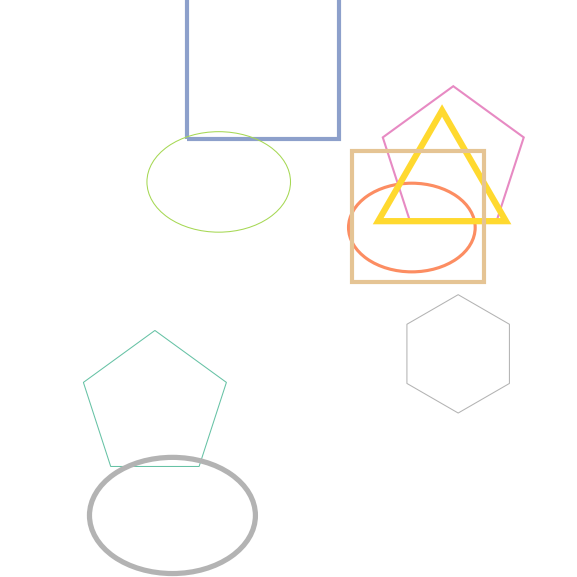[{"shape": "pentagon", "thickness": 0.5, "radius": 0.65, "center": [0.268, 0.297]}, {"shape": "oval", "thickness": 1.5, "radius": 0.55, "center": [0.713, 0.605]}, {"shape": "square", "thickness": 2, "radius": 0.66, "center": [0.455, 0.889]}, {"shape": "pentagon", "thickness": 1, "radius": 0.64, "center": [0.785, 0.722]}, {"shape": "oval", "thickness": 0.5, "radius": 0.62, "center": [0.379, 0.684]}, {"shape": "triangle", "thickness": 3, "radius": 0.64, "center": [0.765, 0.68]}, {"shape": "square", "thickness": 2, "radius": 0.57, "center": [0.724, 0.625]}, {"shape": "oval", "thickness": 2.5, "radius": 0.72, "center": [0.299, 0.107]}, {"shape": "hexagon", "thickness": 0.5, "radius": 0.51, "center": [0.793, 0.386]}]